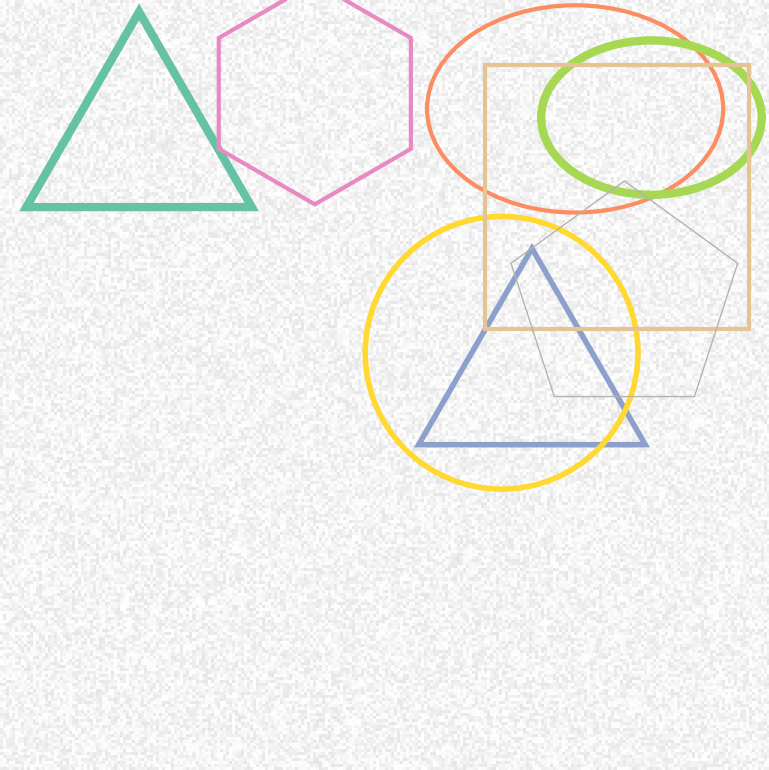[{"shape": "triangle", "thickness": 3, "radius": 0.84, "center": [0.181, 0.816]}, {"shape": "oval", "thickness": 1.5, "radius": 0.96, "center": [0.747, 0.859]}, {"shape": "triangle", "thickness": 2, "radius": 0.85, "center": [0.691, 0.507]}, {"shape": "hexagon", "thickness": 1.5, "radius": 0.72, "center": [0.409, 0.879]}, {"shape": "oval", "thickness": 3, "radius": 0.72, "center": [0.846, 0.847]}, {"shape": "circle", "thickness": 2, "radius": 0.89, "center": [0.651, 0.542]}, {"shape": "square", "thickness": 1.5, "radius": 0.86, "center": [0.802, 0.744]}, {"shape": "pentagon", "thickness": 0.5, "radius": 0.77, "center": [0.811, 0.61]}]